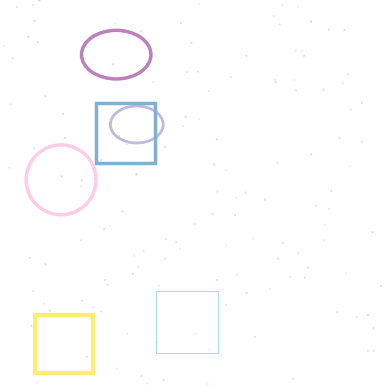[{"shape": "square", "thickness": 0.5, "radius": 0.4, "center": [0.487, 0.164]}, {"shape": "oval", "thickness": 2, "radius": 0.34, "center": [0.355, 0.677]}, {"shape": "square", "thickness": 2.5, "radius": 0.39, "center": [0.326, 0.654]}, {"shape": "circle", "thickness": 2.5, "radius": 0.45, "center": [0.159, 0.533]}, {"shape": "oval", "thickness": 2.5, "radius": 0.45, "center": [0.302, 0.858]}, {"shape": "square", "thickness": 3, "radius": 0.37, "center": [0.167, 0.106]}]